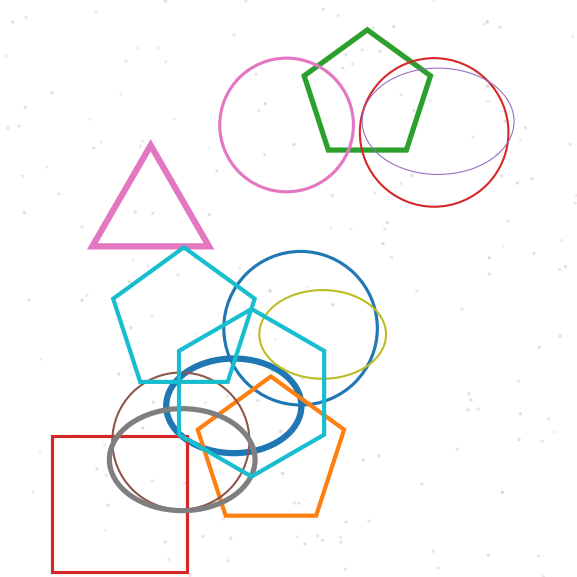[{"shape": "oval", "thickness": 3, "radius": 0.59, "center": [0.405, 0.296]}, {"shape": "circle", "thickness": 1.5, "radius": 0.66, "center": [0.52, 0.431]}, {"shape": "pentagon", "thickness": 2, "radius": 0.67, "center": [0.469, 0.214]}, {"shape": "pentagon", "thickness": 2.5, "radius": 0.58, "center": [0.636, 0.832]}, {"shape": "square", "thickness": 1.5, "radius": 0.59, "center": [0.207, 0.127]}, {"shape": "circle", "thickness": 1, "radius": 0.64, "center": [0.752, 0.77]}, {"shape": "oval", "thickness": 0.5, "radius": 0.66, "center": [0.759, 0.789]}, {"shape": "circle", "thickness": 1, "radius": 0.59, "center": [0.313, 0.235]}, {"shape": "circle", "thickness": 1.5, "radius": 0.58, "center": [0.496, 0.783]}, {"shape": "triangle", "thickness": 3, "radius": 0.58, "center": [0.261, 0.631]}, {"shape": "oval", "thickness": 2.5, "radius": 0.63, "center": [0.316, 0.203]}, {"shape": "oval", "thickness": 1, "radius": 0.55, "center": [0.559, 0.42]}, {"shape": "hexagon", "thickness": 2, "radius": 0.73, "center": [0.436, 0.319]}, {"shape": "pentagon", "thickness": 2, "radius": 0.64, "center": [0.318, 0.442]}]